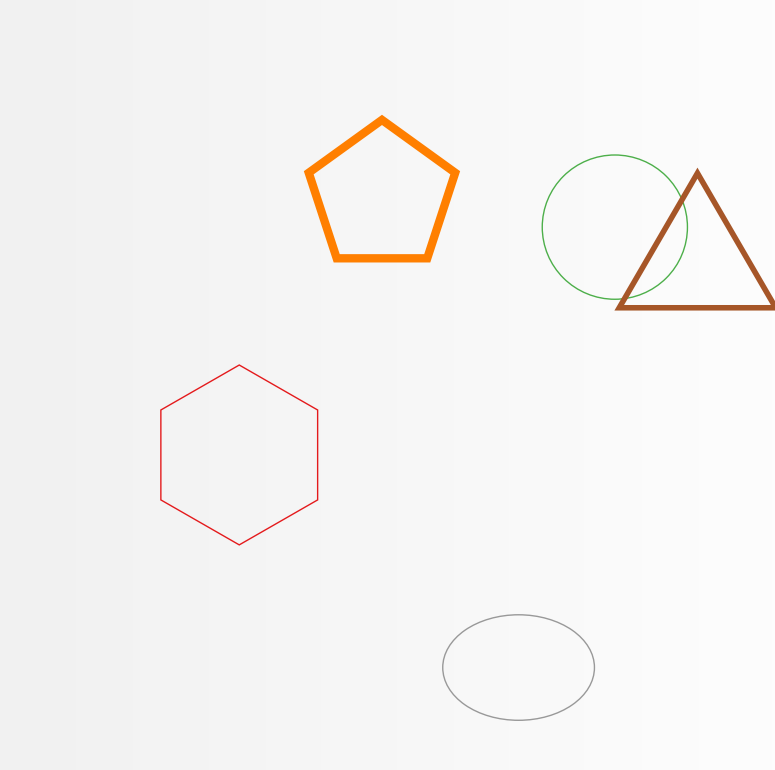[{"shape": "hexagon", "thickness": 0.5, "radius": 0.58, "center": [0.309, 0.409]}, {"shape": "circle", "thickness": 0.5, "radius": 0.47, "center": [0.793, 0.705]}, {"shape": "pentagon", "thickness": 3, "radius": 0.5, "center": [0.493, 0.745]}, {"shape": "triangle", "thickness": 2, "radius": 0.58, "center": [0.9, 0.659]}, {"shape": "oval", "thickness": 0.5, "radius": 0.49, "center": [0.669, 0.133]}]